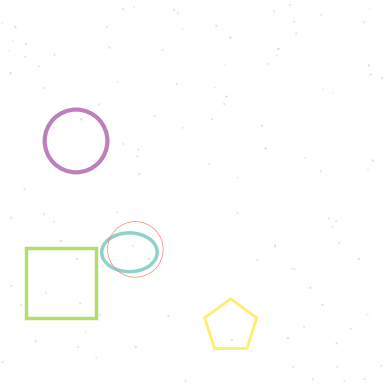[{"shape": "oval", "thickness": 2.5, "radius": 0.36, "center": [0.336, 0.345]}, {"shape": "circle", "thickness": 0.5, "radius": 0.36, "center": [0.352, 0.352]}, {"shape": "square", "thickness": 2.5, "radius": 0.45, "center": [0.159, 0.265]}, {"shape": "circle", "thickness": 3, "radius": 0.41, "center": [0.198, 0.634]}, {"shape": "pentagon", "thickness": 2, "radius": 0.36, "center": [0.599, 0.153]}]